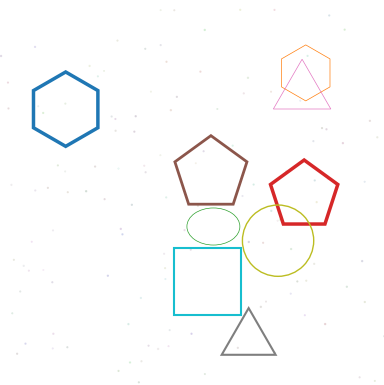[{"shape": "hexagon", "thickness": 2.5, "radius": 0.48, "center": [0.171, 0.716]}, {"shape": "hexagon", "thickness": 0.5, "radius": 0.36, "center": [0.794, 0.811]}, {"shape": "oval", "thickness": 0.5, "radius": 0.34, "center": [0.554, 0.412]}, {"shape": "pentagon", "thickness": 2.5, "radius": 0.46, "center": [0.79, 0.492]}, {"shape": "pentagon", "thickness": 2, "radius": 0.49, "center": [0.548, 0.549]}, {"shape": "triangle", "thickness": 0.5, "radius": 0.43, "center": [0.785, 0.76]}, {"shape": "triangle", "thickness": 1.5, "radius": 0.4, "center": [0.646, 0.119]}, {"shape": "circle", "thickness": 1, "radius": 0.46, "center": [0.722, 0.375]}, {"shape": "square", "thickness": 1.5, "radius": 0.44, "center": [0.54, 0.268]}]